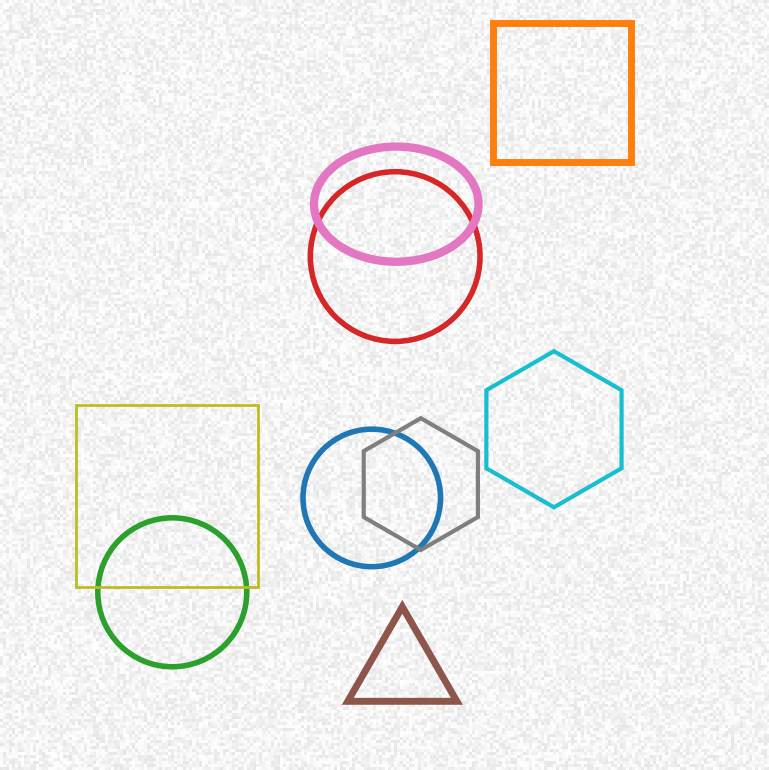[{"shape": "circle", "thickness": 2, "radius": 0.45, "center": [0.483, 0.353]}, {"shape": "square", "thickness": 2.5, "radius": 0.45, "center": [0.73, 0.879]}, {"shape": "circle", "thickness": 2, "radius": 0.48, "center": [0.224, 0.231]}, {"shape": "circle", "thickness": 2, "radius": 0.55, "center": [0.513, 0.667]}, {"shape": "triangle", "thickness": 2.5, "radius": 0.41, "center": [0.523, 0.13]}, {"shape": "oval", "thickness": 3, "radius": 0.53, "center": [0.515, 0.735]}, {"shape": "hexagon", "thickness": 1.5, "radius": 0.43, "center": [0.547, 0.371]}, {"shape": "square", "thickness": 1, "radius": 0.59, "center": [0.217, 0.355]}, {"shape": "hexagon", "thickness": 1.5, "radius": 0.51, "center": [0.719, 0.443]}]